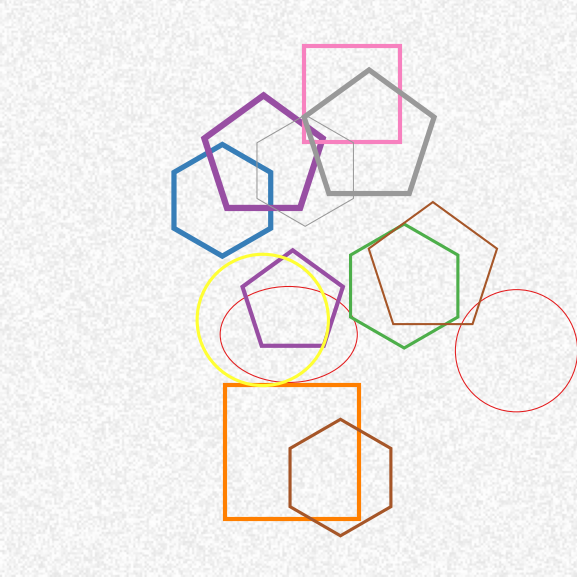[{"shape": "circle", "thickness": 0.5, "radius": 0.53, "center": [0.894, 0.392]}, {"shape": "oval", "thickness": 0.5, "radius": 0.59, "center": [0.5, 0.42]}, {"shape": "hexagon", "thickness": 2.5, "radius": 0.48, "center": [0.385, 0.652]}, {"shape": "hexagon", "thickness": 1.5, "radius": 0.54, "center": [0.7, 0.504]}, {"shape": "pentagon", "thickness": 2, "radius": 0.46, "center": [0.507, 0.474]}, {"shape": "pentagon", "thickness": 3, "radius": 0.54, "center": [0.456, 0.726]}, {"shape": "square", "thickness": 2, "radius": 0.58, "center": [0.505, 0.217]}, {"shape": "circle", "thickness": 1.5, "radius": 0.57, "center": [0.455, 0.445]}, {"shape": "hexagon", "thickness": 1.5, "radius": 0.5, "center": [0.59, 0.172]}, {"shape": "pentagon", "thickness": 1, "radius": 0.58, "center": [0.75, 0.532]}, {"shape": "square", "thickness": 2, "radius": 0.42, "center": [0.609, 0.837]}, {"shape": "hexagon", "thickness": 0.5, "radius": 0.48, "center": [0.528, 0.704]}, {"shape": "pentagon", "thickness": 2.5, "radius": 0.59, "center": [0.639, 0.76]}]